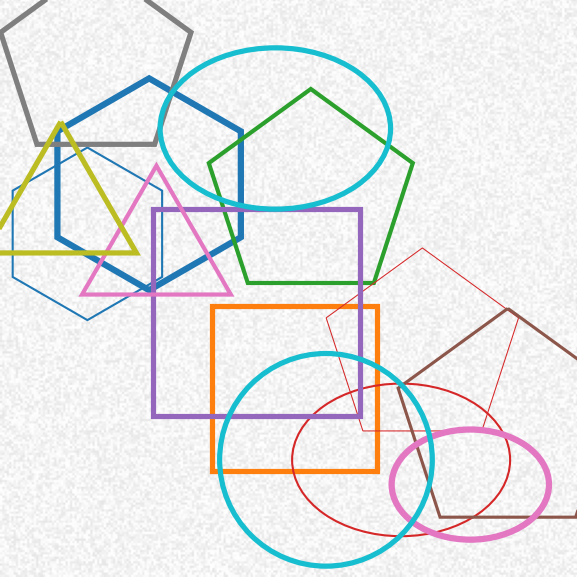[{"shape": "hexagon", "thickness": 3, "radius": 0.92, "center": [0.258, 0.68]}, {"shape": "hexagon", "thickness": 1, "radius": 0.75, "center": [0.151, 0.594]}, {"shape": "square", "thickness": 2.5, "radius": 0.71, "center": [0.51, 0.326]}, {"shape": "pentagon", "thickness": 2, "radius": 0.93, "center": [0.538, 0.659]}, {"shape": "oval", "thickness": 1, "radius": 0.94, "center": [0.695, 0.203]}, {"shape": "pentagon", "thickness": 0.5, "radius": 0.88, "center": [0.731, 0.395]}, {"shape": "square", "thickness": 2.5, "radius": 0.9, "center": [0.445, 0.458]}, {"shape": "pentagon", "thickness": 1.5, "radius": 1.0, "center": [0.879, 0.265]}, {"shape": "triangle", "thickness": 2, "radius": 0.74, "center": [0.271, 0.563]}, {"shape": "oval", "thickness": 3, "radius": 0.68, "center": [0.814, 0.16]}, {"shape": "pentagon", "thickness": 2.5, "radius": 0.87, "center": [0.166, 0.889]}, {"shape": "triangle", "thickness": 2.5, "radius": 0.76, "center": [0.105, 0.637]}, {"shape": "circle", "thickness": 2.5, "radius": 0.92, "center": [0.564, 0.203]}, {"shape": "oval", "thickness": 2.5, "radius": 1.0, "center": [0.477, 0.777]}]